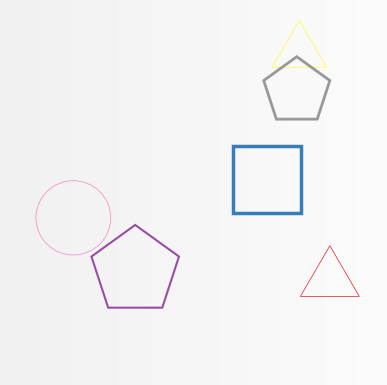[{"shape": "triangle", "thickness": 0.5, "radius": 0.44, "center": [0.851, 0.274]}, {"shape": "square", "thickness": 2.5, "radius": 0.44, "center": [0.689, 0.535]}, {"shape": "pentagon", "thickness": 1.5, "radius": 0.59, "center": [0.349, 0.297]}, {"shape": "triangle", "thickness": 0.5, "radius": 0.41, "center": [0.773, 0.866]}, {"shape": "circle", "thickness": 0.5, "radius": 0.48, "center": [0.189, 0.434]}, {"shape": "pentagon", "thickness": 2, "radius": 0.45, "center": [0.766, 0.763]}]